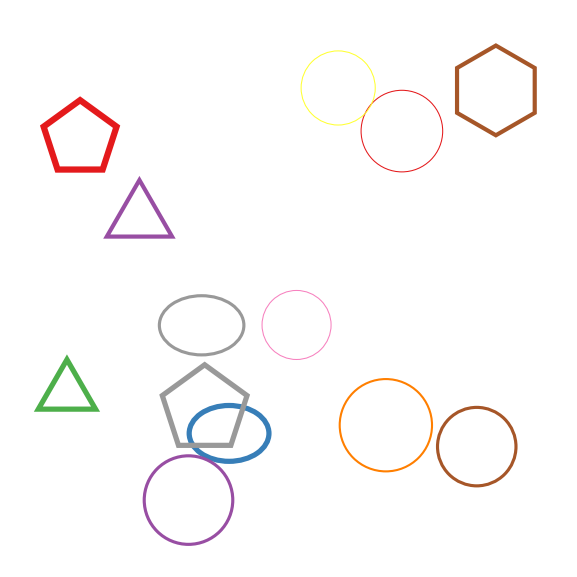[{"shape": "circle", "thickness": 0.5, "radius": 0.35, "center": [0.696, 0.772]}, {"shape": "pentagon", "thickness": 3, "radius": 0.33, "center": [0.139, 0.759]}, {"shape": "oval", "thickness": 2.5, "radius": 0.35, "center": [0.397, 0.249]}, {"shape": "triangle", "thickness": 2.5, "radius": 0.29, "center": [0.116, 0.319]}, {"shape": "circle", "thickness": 1.5, "radius": 0.38, "center": [0.326, 0.133]}, {"shape": "triangle", "thickness": 2, "radius": 0.33, "center": [0.241, 0.622]}, {"shape": "circle", "thickness": 1, "radius": 0.4, "center": [0.668, 0.263]}, {"shape": "circle", "thickness": 0.5, "radius": 0.32, "center": [0.586, 0.847]}, {"shape": "circle", "thickness": 1.5, "radius": 0.34, "center": [0.826, 0.226]}, {"shape": "hexagon", "thickness": 2, "radius": 0.39, "center": [0.859, 0.843]}, {"shape": "circle", "thickness": 0.5, "radius": 0.3, "center": [0.514, 0.436]}, {"shape": "oval", "thickness": 1.5, "radius": 0.37, "center": [0.349, 0.436]}, {"shape": "pentagon", "thickness": 2.5, "radius": 0.39, "center": [0.354, 0.29]}]